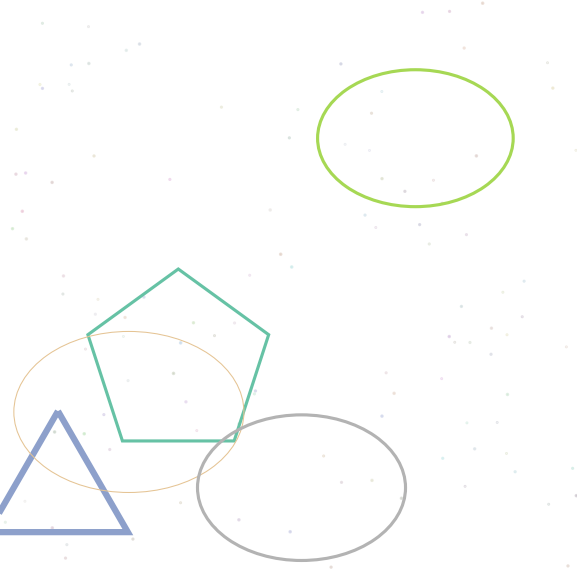[{"shape": "pentagon", "thickness": 1.5, "radius": 0.82, "center": [0.309, 0.369]}, {"shape": "triangle", "thickness": 3, "radius": 0.7, "center": [0.1, 0.148]}, {"shape": "oval", "thickness": 1.5, "radius": 0.85, "center": [0.719, 0.76]}, {"shape": "oval", "thickness": 0.5, "radius": 1.0, "center": [0.223, 0.286]}, {"shape": "oval", "thickness": 1.5, "radius": 0.9, "center": [0.522, 0.155]}]